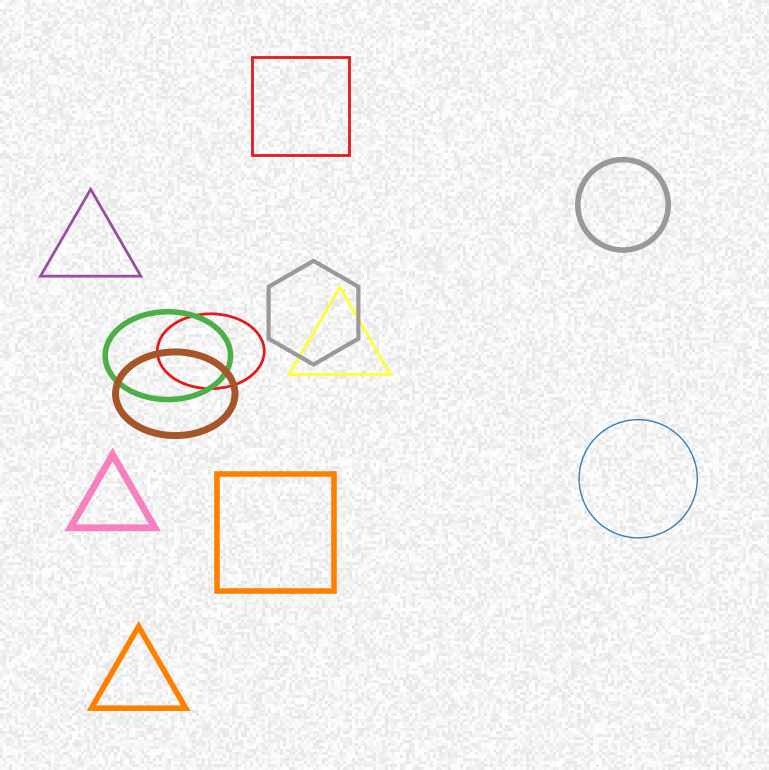[{"shape": "oval", "thickness": 1, "radius": 0.35, "center": [0.274, 0.544]}, {"shape": "square", "thickness": 1, "radius": 0.32, "center": [0.39, 0.862]}, {"shape": "circle", "thickness": 0.5, "radius": 0.38, "center": [0.829, 0.378]}, {"shape": "oval", "thickness": 2, "radius": 0.41, "center": [0.218, 0.538]}, {"shape": "triangle", "thickness": 1, "radius": 0.38, "center": [0.118, 0.679]}, {"shape": "triangle", "thickness": 2, "radius": 0.35, "center": [0.18, 0.116]}, {"shape": "square", "thickness": 2, "radius": 0.38, "center": [0.358, 0.309]}, {"shape": "triangle", "thickness": 1, "radius": 0.38, "center": [0.441, 0.551]}, {"shape": "oval", "thickness": 2.5, "radius": 0.39, "center": [0.228, 0.489]}, {"shape": "triangle", "thickness": 2.5, "radius": 0.32, "center": [0.146, 0.346]}, {"shape": "circle", "thickness": 2, "radius": 0.29, "center": [0.809, 0.734]}, {"shape": "hexagon", "thickness": 1.5, "radius": 0.34, "center": [0.407, 0.594]}]